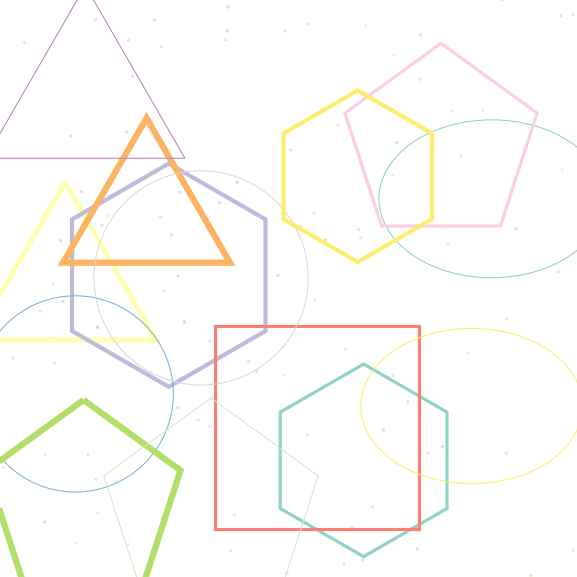[{"shape": "oval", "thickness": 0.5, "radius": 0.98, "center": [0.851, 0.655]}, {"shape": "hexagon", "thickness": 1.5, "radius": 0.83, "center": [0.63, 0.202]}, {"shape": "triangle", "thickness": 2.5, "radius": 0.91, "center": [0.113, 0.501]}, {"shape": "hexagon", "thickness": 2, "radius": 0.97, "center": [0.292, 0.523]}, {"shape": "square", "thickness": 1.5, "radius": 0.88, "center": [0.549, 0.259]}, {"shape": "circle", "thickness": 0.5, "radius": 0.85, "center": [0.13, 0.317]}, {"shape": "triangle", "thickness": 3, "radius": 0.83, "center": [0.254, 0.628]}, {"shape": "pentagon", "thickness": 3, "radius": 0.88, "center": [0.145, 0.13]}, {"shape": "pentagon", "thickness": 1.5, "radius": 0.87, "center": [0.764, 0.749]}, {"shape": "circle", "thickness": 0.5, "radius": 0.93, "center": [0.348, 0.518]}, {"shape": "triangle", "thickness": 0.5, "radius": 1.0, "center": [0.148, 0.825]}, {"shape": "pentagon", "thickness": 0.5, "radius": 0.98, "center": [0.365, 0.115]}, {"shape": "hexagon", "thickness": 2, "radius": 0.74, "center": [0.62, 0.694]}, {"shape": "oval", "thickness": 0.5, "radius": 0.96, "center": [0.817, 0.296]}]